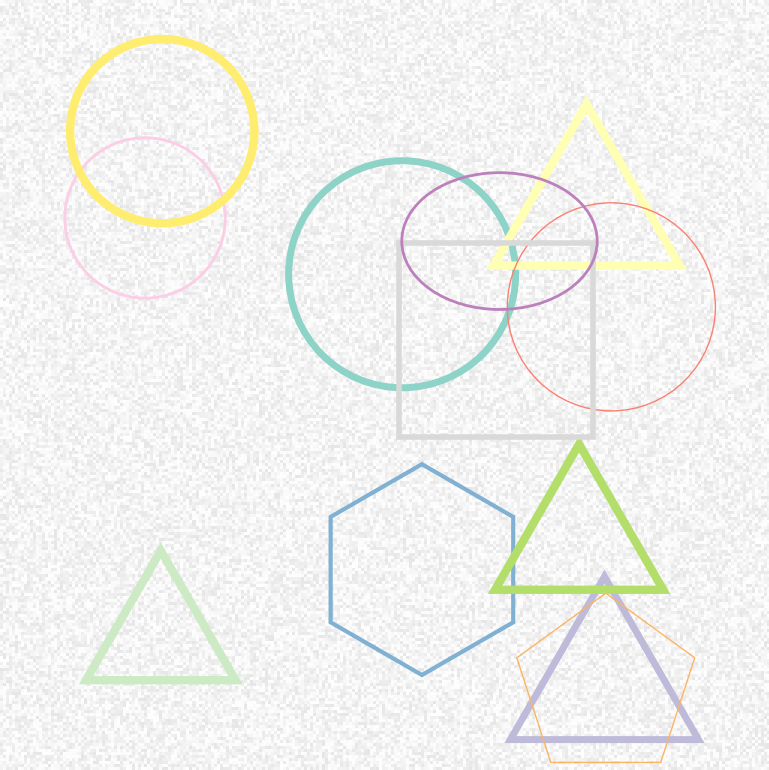[{"shape": "circle", "thickness": 2.5, "radius": 0.74, "center": [0.522, 0.644]}, {"shape": "triangle", "thickness": 3, "radius": 0.7, "center": [0.762, 0.725]}, {"shape": "triangle", "thickness": 2.5, "radius": 0.71, "center": [0.785, 0.11]}, {"shape": "circle", "thickness": 0.5, "radius": 0.68, "center": [0.794, 0.601]}, {"shape": "hexagon", "thickness": 1.5, "radius": 0.68, "center": [0.548, 0.26]}, {"shape": "pentagon", "thickness": 0.5, "radius": 0.61, "center": [0.787, 0.108]}, {"shape": "triangle", "thickness": 3, "radius": 0.63, "center": [0.752, 0.297]}, {"shape": "circle", "thickness": 1, "radius": 0.52, "center": [0.188, 0.717]}, {"shape": "square", "thickness": 2, "radius": 0.63, "center": [0.644, 0.559]}, {"shape": "oval", "thickness": 1, "radius": 0.63, "center": [0.649, 0.687]}, {"shape": "triangle", "thickness": 3, "radius": 0.56, "center": [0.209, 0.173]}, {"shape": "circle", "thickness": 3, "radius": 0.6, "center": [0.211, 0.83]}]